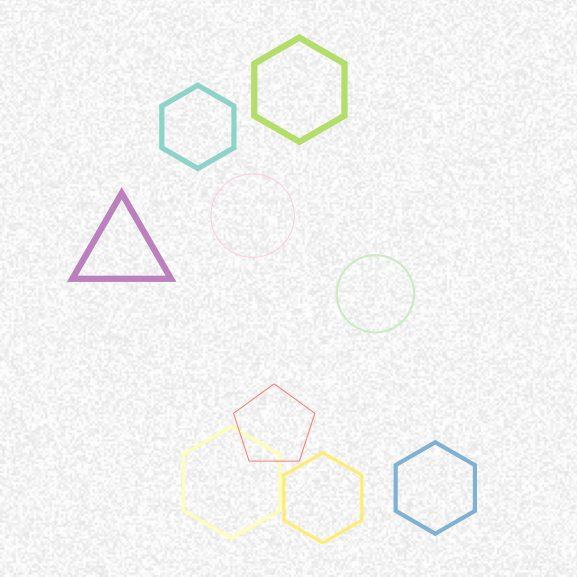[{"shape": "hexagon", "thickness": 2.5, "radius": 0.36, "center": [0.343, 0.779]}, {"shape": "hexagon", "thickness": 1.5, "radius": 0.48, "center": [0.401, 0.164]}, {"shape": "pentagon", "thickness": 0.5, "radius": 0.37, "center": [0.475, 0.261]}, {"shape": "hexagon", "thickness": 2, "radius": 0.4, "center": [0.754, 0.154]}, {"shape": "hexagon", "thickness": 3, "radius": 0.45, "center": [0.518, 0.844]}, {"shape": "circle", "thickness": 0.5, "radius": 0.36, "center": [0.437, 0.626]}, {"shape": "triangle", "thickness": 3, "radius": 0.49, "center": [0.211, 0.566]}, {"shape": "circle", "thickness": 1, "radius": 0.33, "center": [0.65, 0.49]}, {"shape": "hexagon", "thickness": 1.5, "radius": 0.39, "center": [0.559, 0.137]}]